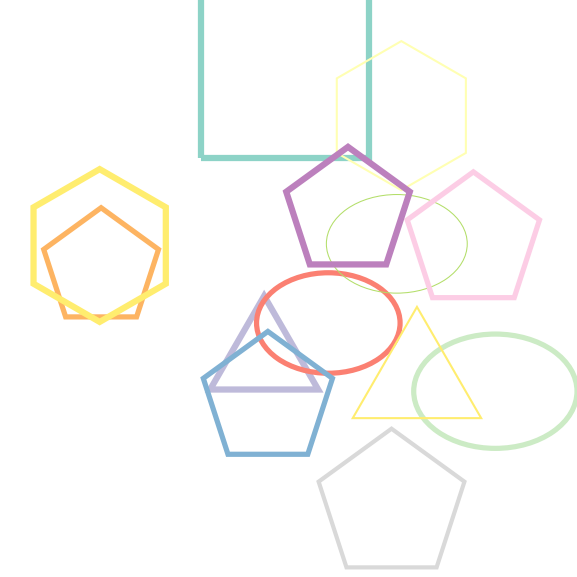[{"shape": "square", "thickness": 3, "radius": 0.73, "center": [0.494, 0.871]}, {"shape": "hexagon", "thickness": 1, "radius": 0.65, "center": [0.695, 0.799]}, {"shape": "triangle", "thickness": 3, "radius": 0.54, "center": [0.457, 0.379]}, {"shape": "oval", "thickness": 2.5, "radius": 0.62, "center": [0.569, 0.44]}, {"shape": "pentagon", "thickness": 2.5, "radius": 0.59, "center": [0.464, 0.308]}, {"shape": "pentagon", "thickness": 2.5, "radius": 0.52, "center": [0.175, 0.535]}, {"shape": "oval", "thickness": 0.5, "radius": 0.61, "center": [0.687, 0.577]}, {"shape": "pentagon", "thickness": 2.5, "radius": 0.6, "center": [0.82, 0.581]}, {"shape": "pentagon", "thickness": 2, "radius": 0.66, "center": [0.678, 0.124]}, {"shape": "pentagon", "thickness": 3, "radius": 0.56, "center": [0.603, 0.632]}, {"shape": "oval", "thickness": 2.5, "radius": 0.71, "center": [0.858, 0.322]}, {"shape": "hexagon", "thickness": 3, "radius": 0.66, "center": [0.173, 0.574]}, {"shape": "triangle", "thickness": 1, "radius": 0.64, "center": [0.722, 0.339]}]